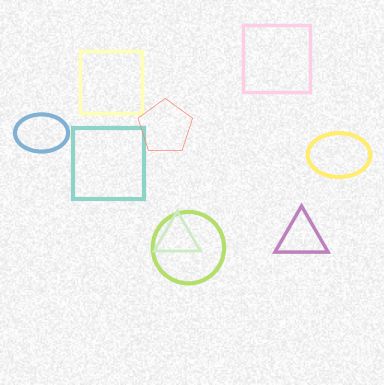[{"shape": "square", "thickness": 3, "radius": 0.46, "center": [0.282, 0.575]}, {"shape": "square", "thickness": 2.5, "radius": 0.4, "center": [0.289, 0.787]}, {"shape": "pentagon", "thickness": 0.5, "radius": 0.37, "center": [0.429, 0.67]}, {"shape": "oval", "thickness": 3, "radius": 0.34, "center": [0.108, 0.655]}, {"shape": "circle", "thickness": 3, "radius": 0.46, "center": [0.489, 0.357]}, {"shape": "square", "thickness": 2.5, "radius": 0.43, "center": [0.717, 0.849]}, {"shape": "triangle", "thickness": 2.5, "radius": 0.4, "center": [0.783, 0.385]}, {"shape": "triangle", "thickness": 2, "radius": 0.35, "center": [0.46, 0.383]}, {"shape": "oval", "thickness": 3, "radius": 0.41, "center": [0.881, 0.597]}]